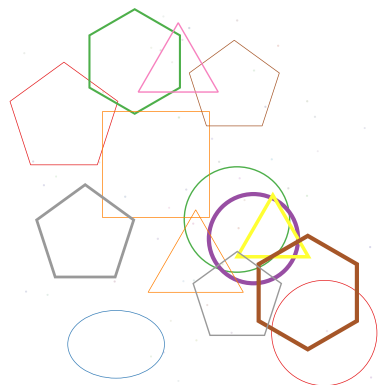[{"shape": "pentagon", "thickness": 0.5, "radius": 0.74, "center": [0.166, 0.691]}, {"shape": "circle", "thickness": 0.5, "radius": 0.68, "center": [0.842, 0.135]}, {"shape": "oval", "thickness": 0.5, "radius": 0.63, "center": [0.302, 0.106]}, {"shape": "circle", "thickness": 1, "radius": 0.68, "center": [0.615, 0.43]}, {"shape": "hexagon", "thickness": 1.5, "radius": 0.68, "center": [0.35, 0.84]}, {"shape": "circle", "thickness": 3, "radius": 0.58, "center": [0.658, 0.38]}, {"shape": "triangle", "thickness": 0.5, "radius": 0.71, "center": [0.508, 0.312]}, {"shape": "square", "thickness": 0.5, "radius": 0.69, "center": [0.404, 0.573]}, {"shape": "triangle", "thickness": 2.5, "radius": 0.53, "center": [0.709, 0.386]}, {"shape": "pentagon", "thickness": 0.5, "radius": 0.61, "center": [0.609, 0.772]}, {"shape": "hexagon", "thickness": 3, "radius": 0.74, "center": [0.799, 0.24]}, {"shape": "triangle", "thickness": 1, "radius": 0.6, "center": [0.463, 0.821]}, {"shape": "pentagon", "thickness": 2, "radius": 0.66, "center": [0.221, 0.388]}, {"shape": "pentagon", "thickness": 1, "radius": 0.6, "center": [0.616, 0.226]}]